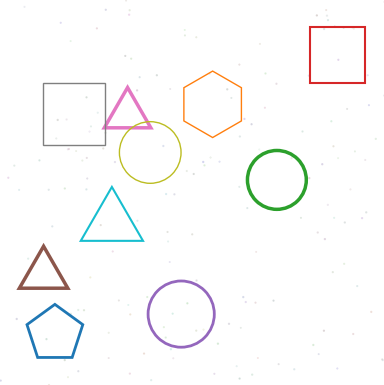[{"shape": "pentagon", "thickness": 2, "radius": 0.38, "center": [0.143, 0.133]}, {"shape": "hexagon", "thickness": 1, "radius": 0.43, "center": [0.552, 0.729]}, {"shape": "circle", "thickness": 2.5, "radius": 0.38, "center": [0.719, 0.533]}, {"shape": "square", "thickness": 1.5, "radius": 0.36, "center": [0.877, 0.857]}, {"shape": "circle", "thickness": 2, "radius": 0.43, "center": [0.471, 0.184]}, {"shape": "triangle", "thickness": 2.5, "radius": 0.36, "center": [0.113, 0.288]}, {"shape": "triangle", "thickness": 2.5, "radius": 0.35, "center": [0.331, 0.703]}, {"shape": "square", "thickness": 1, "radius": 0.4, "center": [0.192, 0.705]}, {"shape": "circle", "thickness": 1, "radius": 0.4, "center": [0.39, 0.604]}, {"shape": "triangle", "thickness": 1.5, "radius": 0.47, "center": [0.291, 0.421]}]